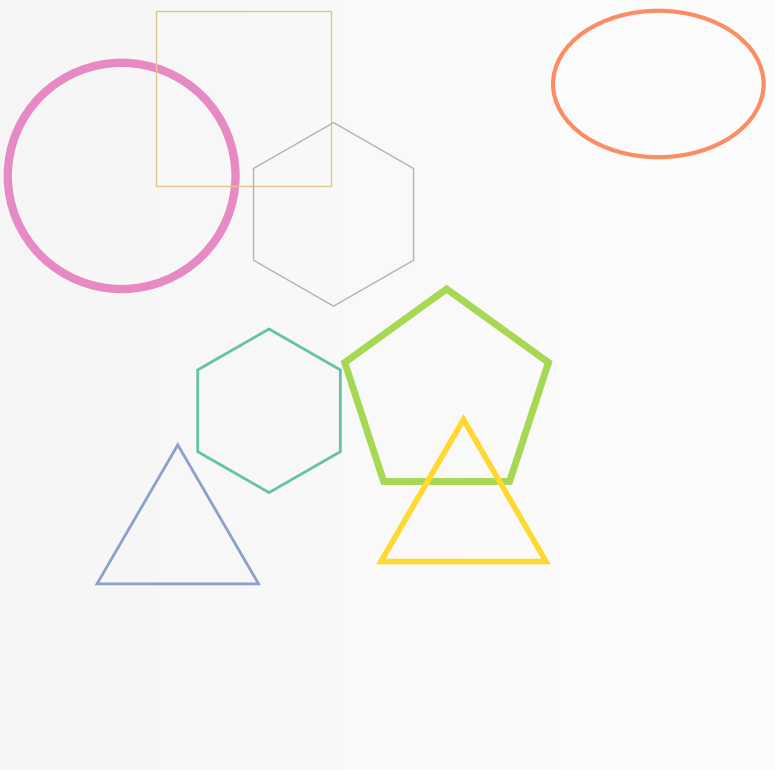[{"shape": "hexagon", "thickness": 1, "radius": 0.53, "center": [0.347, 0.466]}, {"shape": "oval", "thickness": 1.5, "radius": 0.68, "center": [0.849, 0.891]}, {"shape": "triangle", "thickness": 1, "radius": 0.6, "center": [0.229, 0.302]}, {"shape": "circle", "thickness": 3, "radius": 0.73, "center": [0.157, 0.772]}, {"shape": "pentagon", "thickness": 2.5, "radius": 0.69, "center": [0.576, 0.487]}, {"shape": "triangle", "thickness": 2, "radius": 0.61, "center": [0.598, 0.332]}, {"shape": "square", "thickness": 0.5, "radius": 0.57, "center": [0.314, 0.872]}, {"shape": "hexagon", "thickness": 0.5, "radius": 0.6, "center": [0.43, 0.722]}]